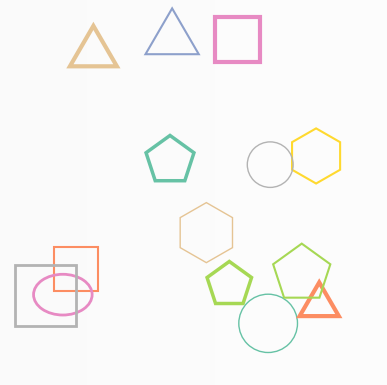[{"shape": "pentagon", "thickness": 2.5, "radius": 0.32, "center": [0.439, 0.583]}, {"shape": "circle", "thickness": 1, "radius": 0.38, "center": [0.692, 0.16]}, {"shape": "triangle", "thickness": 3, "radius": 0.29, "center": [0.824, 0.208]}, {"shape": "square", "thickness": 1.5, "radius": 0.29, "center": [0.196, 0.302]}, {"shape": "triangle", "thickness": 1.5, "radius": 0.4, "center": [0.444, 0.899]}, {"shape": "square", "thickness": 3, "radius": 0.29, "center": [0.613, 0.898]}, {"shape": "oval", "thickness": 2, "radius": 0.38, "center": [0.162, 0.235]}, {"shape": "pentagon", "thickness": 1.5, "radius": 0.39, "center": [0.779, 0.29]}, {"shape": "pentagon", "thickness": 2.5, "radius": 0.3, "center": [0.592, 0.261]}, {"shape": "hexagon", "thickness": 1.5, "radius": 0.36, "center": [0.816, 0.595]}, {"shape": "triangle", "thickness": 3, "radius": 0.35, "center": [0.241, 0.863]}, {"shape": "hexagon", "thickness": 1, "radius": 0.39, "center": [0.532, 0.396]}, {"shape": "square", "thickness": 2, "radius": 0.39, "center": [0.117, 0.233]}, {"shape": "circle", "thickness": 1, "radius": 0.3, "center": [0.697, 0.572]}]